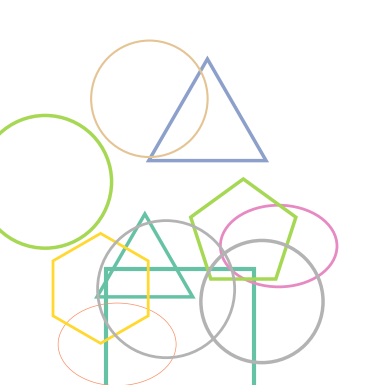[{"shape": "square", "thickness": 3, "radius": 0.96, "center": [0.468, 0.111]}, {"shape": "triangle", "thickness": 2.5, "radius": 0.72, "center": [0.376, 0.301]}, {"shape": "oval", "thickness": 0.5, "radius": 0.77, "center": [0.304, 0.106]}, {"shape": "triangle", "thickness": 2.5, "radius": 0.88, "center": [0.539, 0.671]}, {"shape": "oval", "thickness": 2, "radius": 0.76, "center": [0.724, 0.361]}, {"shape": "pentagon", "thickness": 2.5, "radius": 0.72, "center": [0.632, 0.391]}, {"shape": "circle", "thickness": 2.5, "radius": 0.86, "center": [0.117, 0.528]}, {"shape": "hexagon", "thickness": 2, "radius": 0.71, "center": [0.261, 0.251]}, {"shape": "circle", "thickness": 1.5, "radius": 0.76, "center": [0.388, 0.743]}, {"shape": "circle", "thickness": 2.5, "radius": 0.79, "center": [0.68, 0.217]}, {"shape": "circle", "thickness": 2, "radius": 0.89, "center": [0.431, 0.249]}]